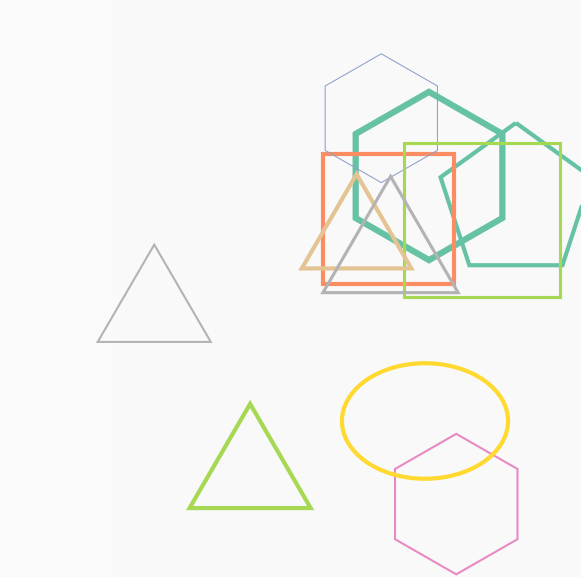[{"shape": "hexagon", "thickness": 3, "radius": 0.73, "center": [0.738, 0.694]}, {"shape": "pentagon", "thickness": 2, "radius": 0.68, "center": [0.888, 0.65]}, {"shape": "square", "thickness": 2, "radius": 0.56, "center": [0.669, 0.62]}, {"shape": "hexagon", "thickness": 0.5, "radius": 0.56, "center": [0.656, 0.794]}, {"shape": "hexagon", "thickness": 1, "radius": 0.61, "center": [0.785, 0.126]}, {"shape": "square", "thickness": 1.5, "radius": 0.67, "center": [0.829, 0.619]}, {"shape": "triangle", "thickness": 2, "radius": 0.6, "center": [0.43, 0.18]}, {"shape": "oval", "thickness": 2, "radius": 0.71, "center": [0.731, 0.27]}, {"shape": "triangle", "thickness": 2, "radius": 0.54, "center": [0.613, 0.589]}, {"shape": "triangle", "thickness": 1.5, "radius": 0.67, "center": [0.672, 0.56]}, {"shape": "triangle", "thickness": 1, "radius": 0.56, "center": [0.265, 0.463]}]